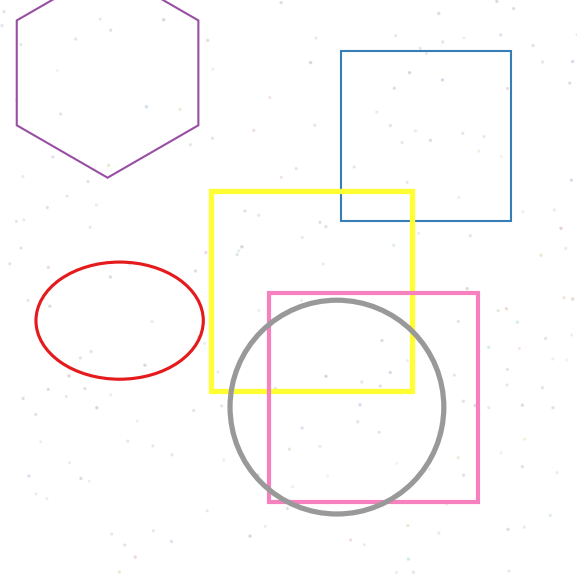[{"shape": "oval", "thickness": 1.5, "radius": 0.72, "center": [0.207, 0.444]}, {"shape": "square", "thickness": 1, "radius": 0.74, "center": [0.738, 0.764]}, {"shape": "hexagon", "thickness": 1, "radius": 0.91, "center": [0.186, 0.873]}, {"shape": "square", "thickness": 2.5, "radius": 0.87, "center": [0.54, 0.495]}, {"shape": "square", "thickness": 2, "radius": 0.91, "center": [0.647, 0.311]}, {"shape": "circle", "thickness": 2.5, "radius": 0.93, "center": [0.583, 0.294]}]